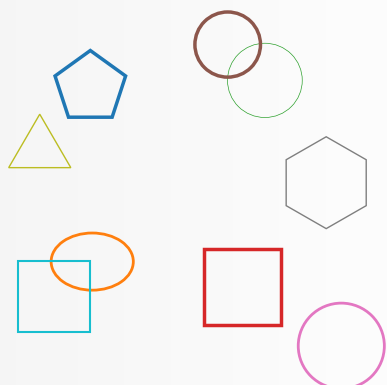[{"shape": "pentagon", "thickness": 2.5, "radius": 0.48, "center": [0.233, 0.773]}, {"shape": "oval", "thickness": 2, "radius": 0.53, "center": [0.238, 0.321]}, {"shape": "circle", "thickness": 0.5, "radius": 0.48, "center": [0.684, 0.791]}, {"shape": "square", "thickness": 2.5, "radius": 0.49, "center": [0.626, 0.254]}, {"shape": "circle", "thickness": 2.5, "radius": 0.42, "center": [0.588, 0.884]}, {"shape": "circle", "thickness": 2, "radius": 0.56, "center": [0.881, 0.102]}, {"shape": "hexagon", "thickness": 1, "radius": 0.6, "center": [0.842, 0.525]}, {"shape": "triangle", "thickness": 1, "radius": 0.46, "center": [0.103, 0.611]}, {"shape": "square", "thickness": 1.5, "radius": 0.46, "center": [0.139, 0.231]}]